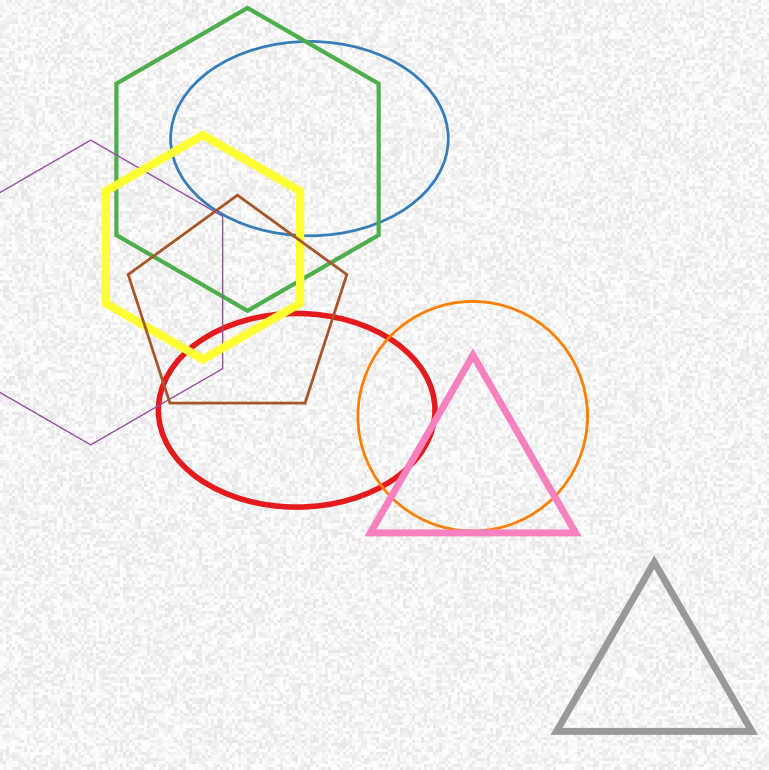[{"shape": "oval", "thickness": 2, "radius": 0.9, "center": [0.385, 0.467]}, {"shape": "oval", "thickness": 1, "radius": 0.9, "center": [0.402, 0.82]}, {"shape": "hexagon", "thickness": 1.5, "radius": 0.98, "center": [0.321, 0.793]}, {"shape": "hexagon", "thickness": 0.5, "radius": 0.99, "center": [0.118, 0.62]}, {"shape": "circle", "thickness": 1, "radius": 0.75, "center": [0.614, 0.459]}, {"shape": "hexagon", "thickness": 3, "radius": 0.73, "center": [0.264, 0.679]}, {"shape": "pentagon", "thickness": 1, "radius": 0.75, "center": [0.308, 0.597]}, {"shape": "triangle", "thickness": 2.5, "radius": 0.77, "center": [0.614, 0.385]}, {"shape": "triangle", "thickness": 2.5, "radius": 0.73, "center": [0.85, 0.123]}]